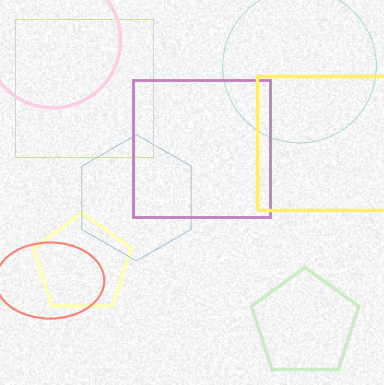[{"shape": "circle", "thickness": 0.5, "radius": 1.0, "center": [0.778, 0.828]}, {"shape": "pentagon", "thickness": 2.5, "radius": 0.67, "center": [0.213, 0.314]}, {"shape": "oval", "thickness": 1.5, "radius": 0.71, "center": [0.13, 0.271]}, {"shape": "hexagon", "thickness": 0.5, "radius": 0.82, "center": [0.354, 0.486]}, {"shape": "square", "thickness": 0.5, "radius": 0.89, "center": [0.217, 0.772]}, {"shape": "circle", "thickness": 2.5, "radius": 0.88, "center": [0.138, 0.895]}, {"shape": "square", "thickness": 2, "radius": 0.89, "center": [0.523, 0.615]}, {"shape": "pentagon", "thickness": 2.5, "radius": 0.73, "center": [0.792, 0.159]}, {"shape": "square", "thickness": 2.5, "radius": 0.87, "center": [0.842, 0.628]}]